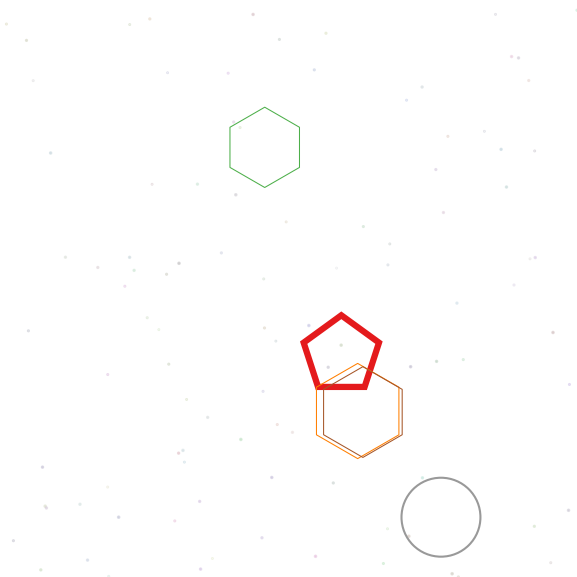[{"shape": "pentagon", "thickness": 3, "radius": 0.34, "center": [0.591, 0.385]}, {"shape": "hexagon", "thickness": 0.5, "radius": 0.35, "center": [0.458, 0.744]}, {"shape": "hexagon", "thickness": 0.5, "radius": 0.41, "center": [0.619, 0.287]}, {"shape": "hexagon", "thickness": 0.5, "radius": 0.39, "center": [0.628, 0.286]}, {"shape": "circle", "thickness": 1, "radius": 0.34, "center": [0.764, 0.104]}]